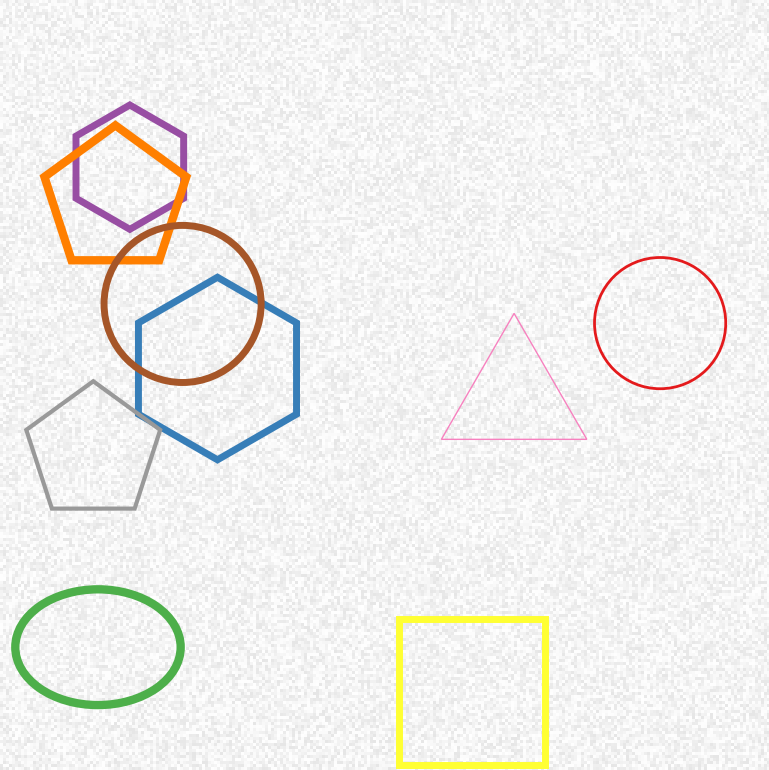[{"shape": "circle", "thickness": 1, "radius": 0.43, "center": [0.857, 0.58]}, {"shape": "hexagon", "thickness": 2.5, "radius": 0.59, "center": [0.282, 0.521]}, {"shape": "oval", "thickness": 3, "radius": 0.54, "center": [0.127, 0.159]}, {"shape": "hexagon", "thickness": 2.5, "radius": 0.4, "center": [0.169, 0.783]}, {"shape": "pentagon", "thickness": 3, "radius": 0.48, "center": [0.15, 0.74]}, {"shape": "square", "thickness": 2.5, "radius": 0.48, "center": [0.613, 0.101]}, {"shape": "circle", "thickness": 2.5, "radius": 0.51, "center": [0.237, 0.605]}, {"shape": "triangle", "thickness": 0.5, "radius": 0.55, "center": [0.668, 0.484]}, {"shape": "pentagon", "thickness": 1.5, "radius": 0.46, "center": [0.121, 0.413]}]